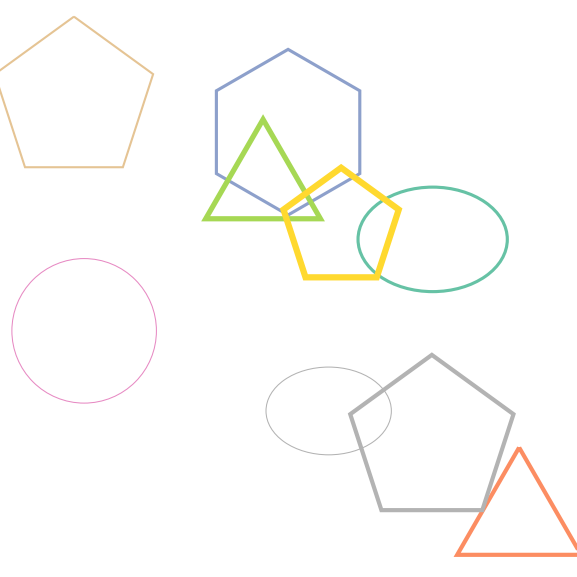[{"shape": "oval", "thickness": 1.5, "radius": 0.65, "center": [0.749, 0.585]}, {"shape": "triangle", "thickness": 2, "radius": 0.62, "center": [0.899, 0.1]}, {"shape": "hexagon", "thickness": 1.5, "radius": 0.72, "center": [0.499, 0.77]}, {"shape": "circle", "thickness": 0.5, "radius": 0.63, "center": [0.146, 0.426]}, {"shape": "triangle", "thickness": 2.5, "radius": 0.57, "center": [0.456, 0.678]}, {"shape": "pentagon", "thickness": 3, "radius": 0.52, "center": [0.591, 0.604]}, {"shape": "pentagon", "thickness": 1, "radius": 0.72, "center": [0.128, 0.826]}, {"shape": "pentagon", "thickness": 2, "radius": 0.74, "center": [0.748, 0.236]}, {"shape": "oval", "thickness": 0.5, "radius": 0.54, "center": [0.569, 0.288]}]